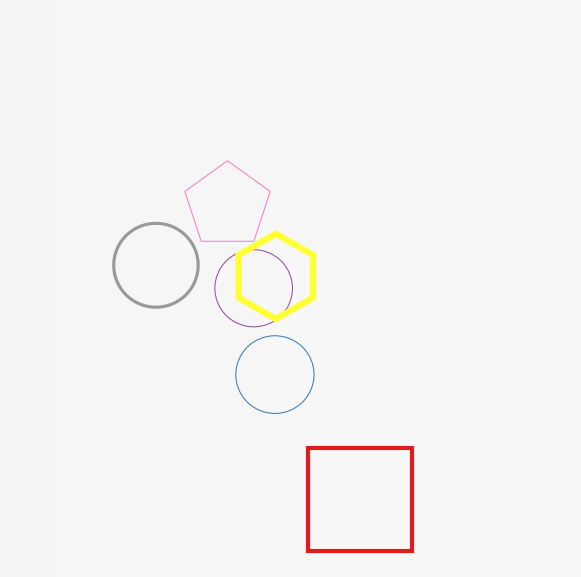[{"shape": "square", "thickness": 2, "radius": 0.45, "center": [0.619, 0.134]}, {"shape": "circle", "thickness": 0.5, "radius": 0.34, "center": [0.473, 0.35]}, {"shape": "circle", "thickness": 0.5, "radius": 0.33, "center": [0.436, 0.5]}, {"shape": "hexagon", "thickness": 3, "radius": 0.37, "center": [0.474, 0.521]}, {"shape": "pentagon", "thickness": 0.5, "radius": 0.39, "center": [0.391, 0.644]}, {"shape": "circle", "thickness": 1.5, "radius": 0.36, "center": [0.268, 0.54]}]